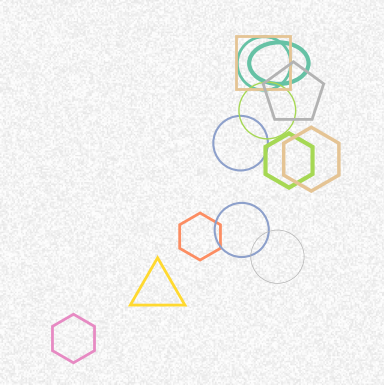[{"shape": "oval", "thickness": 3, "radius": 0.39, "center": [0.724, 0.836]}, {"shape": "circle", "thickness": 2, "radius": 0.35, "center": [0.686, 0.835]}, {"shape": "hexagon", "thickness": 2, "radius": 0.31, "center": [0.52, 0.386]}, {"shape": "circle", "thickness": 1.5, "radius": 0.35, "center": [0.625, 0.628]}, {"shape": "circle", "thickness": 1.5, "radius": 0.35, "center": [0.628, 0.403]}, {"shape": "hexagon", "thickness": 2, "radius": 0.32, "center": [0.191, 0.121]}, {"shape": "hexagon", "thickness": 3, "radius": 0.35, "center": [0.751, 0.583]}, {"shape": "circle", "thickness": 1, "radius": 0.37, "center": [0.694, 0.713]}, {"shape": "triangle", "thickness": 2, "radius": 0.41, "center": [0.409, 0.249]}, {"shape": "hexagon", "thickness": 2.5, "radius": 0.41, "center": [0.809, 0.587]}, {"shape": "square", "thickness": 2, "radius": 0.35, "center": [0.683, 0.838]}, {"shape": "circle", "thickness": 0.5, "radius": 0.35, "center": [0.721, 0.333]}, {"shape": "pentagon", "thickness": 2, "radius": 0.41, "center": [0.762, 0.757]}]